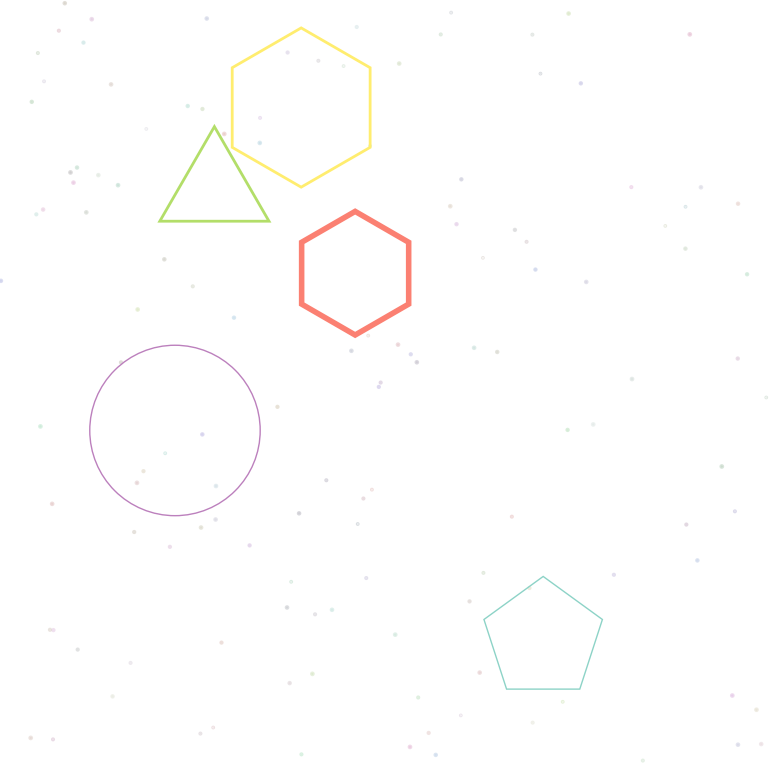[{"shape": "pentagon", "thickness": 0.5, "radius": 0.4, "center": [0.705, 0.17]}, {"shape": "hexagon", "thickness": 2, "radius": 0.4, "center": [0.461, 0.645]}, {"shape": "triangle", "thickness": 1, "radius": 0.41, "center": [0.278, 0.754]}, {"shape": "circle", "thickness": 0.5, "radius": 0.55, "center": [0.227, 0.441]}, {"shape": "hexagon", "thickness": 1, "radius": 0.52, "center": [0.391, 0.86]}]